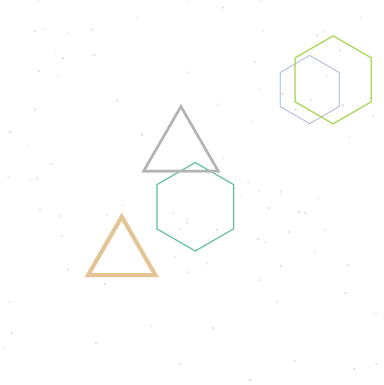[{"shape": "hexagon", "thickness": 1, "radius": 0.57, "center": [0.507, 0.463]}, {"shape": "hexagon", "thickness": 0.5, "radius": 0.44, "center": [0.804, 0.767]}, {"shape": "hexagon", "thickness": 1, "radius": 0.57, "center": [0.865, 0.793]}, {"shape": "triangle", "thickness": 3, "radius": 0.51, "center": [0.316, 0.336]}, {"shape": "triangle", "thickness": 2, "radius": 0.56, "center": [0.47, 0.611]}]